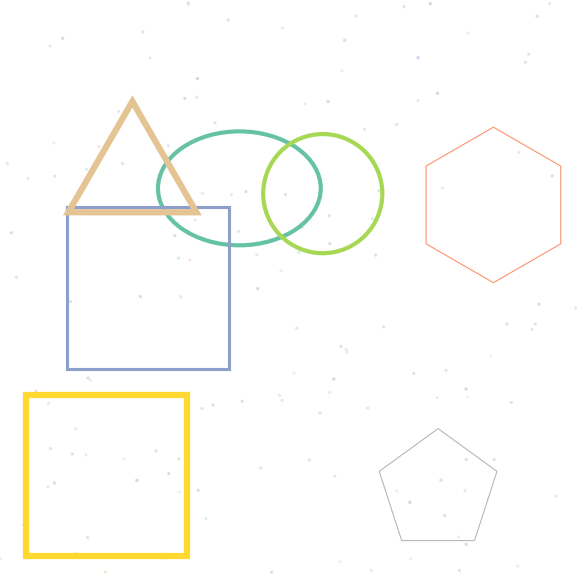[{"shape": "oval", "thickness": 2, "radius": 0.7, "center": [0.414, 0.673]}, {"shape": "hexagon", "thickness": 0.5, "radius": 0.67, "center": [0.854, 0.644]}, {"shape": "square", "thickness": 1.5, "radius": 0.7, "center": [0.257, 0.501]}, {"shape": "circle", "thickness": 2, "radius": 0.52, "center": [0.559, 0.664]}, {"shape": "square", "thickness": 3, "radius": 0.7, "center": [0.185, 0.176]}, {"shape": "triangle", "thickness": 3, "radius": 0.64, "center": [0.229, 0.696]}, {"shape": "pentagon", "thickness": 0.5, "radius": 0.54, "center": [0.759, 0.15]}]